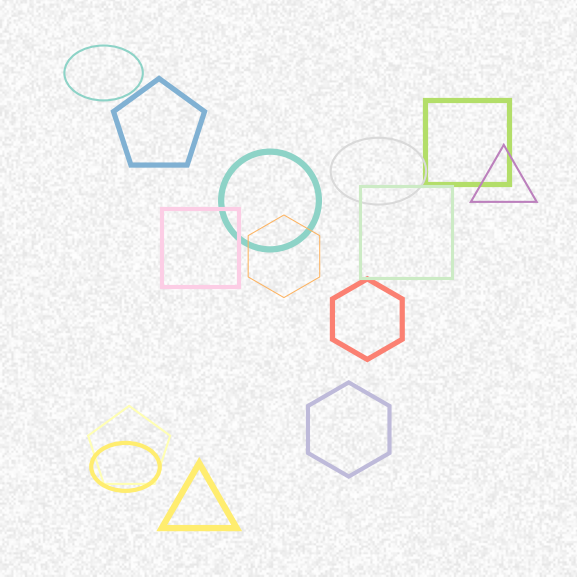[{"shape": "circle", "thickness": 3, "radius": 0.42, "center": [0.468, 0.652]}, {"shape": "oval", "thickness": 1, "radius": 0.34, "center": [0.179, 0.873]}, {"shape": "pentagon", "thickness": 1, "radius": 0.37, "center": [0.224, 0.222]}, {"shape": "hexagon", "thickness": 2, "radius": 0.41, "center": [0.604, 0.255]}, {"shape": "hexagon", "thickness": 2.5, "radius": 0.35, "center": [0.636, 0.447]}, {"shape": "pentagon", "thickness": 2.5, "radius": 0.41, "center": [0.275, 0.78]}, {"shape": "hexagon", "thickness": 0.5, "radius": 0.36, "center": [0.492, 0.555]}, {"shape": "square", "thickness": 2.5, "radius": 0.36, "center": [0.809, 0.753]}, {"shape": "square", "thickness": 2, "radius": 0.34, "center": [0.347, 0.57]}, {"shape": "oval", "thickness": 1, "radius": 0.41, "center": [0.655, 0.703]}, {"shape": "triangle", "thickness": 1, "radius": 0.33, "center": [0.872, 0.682]}, {"shape": "square", "thickness": 1.5, "radius": 0.4, "center": [0.703, 0.597]}, {"shape": "oval", "thickness": 2, "radius": 0.3, "center": [0.217, 0.191]}, {"shape": "triangle", "thickness": 3, "radius": 0.37, "center": [0.345, 0.122]}]